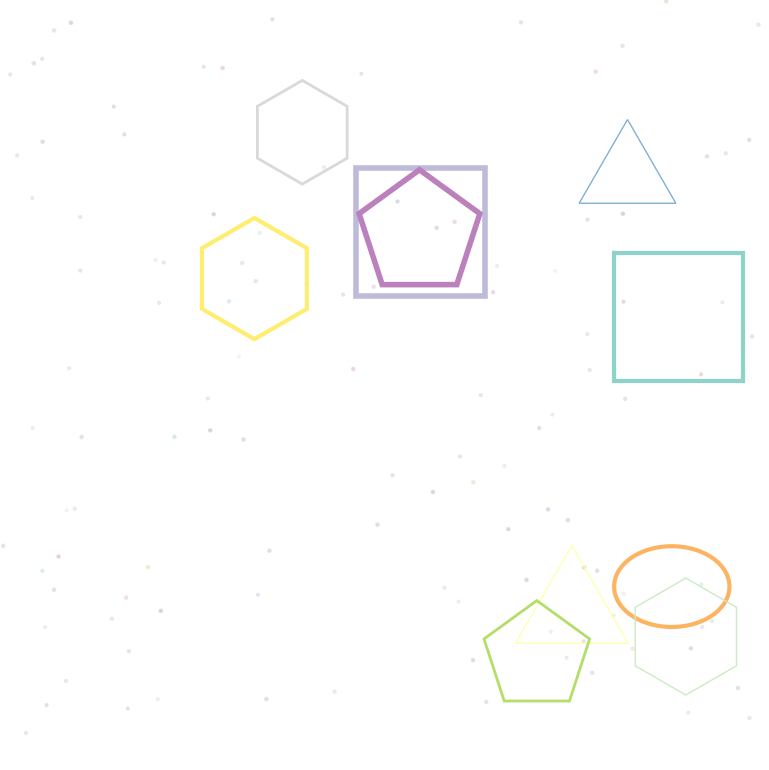[{"shape": "square", "thickness": 1.5, "radius": 0.42, "center": [0.882, 0.588]}, {"shape": "triangle", "thickness": 0.5, "radius": 0.42, "center": [0.743, 0.207]}, {"shape": "square", "thickness": 2, "radius": 0.42, "center": [0.546, 0.699]}, {"shape": "triangle", "thickness": 0.5, "radius": 0.36, "center": [0.815, 0.772]}, {"shape": "oval", "thickness": 1.5, "radius": 0.37, "center": [0.872, 0.238]}, {"shape": "pentagon", "thickness": 1, "radius": 0.36, "center": [0.697, 0.148]}, {"shape": "hexagon", "thickness": 1, "radius": 0.34, "center": [0.393, 0.828]}, {"shape": "pentagon", "thickness": 2, "radius": 0.41, "center": [0.545, 0.697]}, {"shape": "hexagon", "thickness": 0.5, "radius": 0.38, "center": [0.891, 0.173]}, {"shape": "hexagon", "thickness": 1.5, "radius": 0.39, "center": [0.33, 0.638]}]